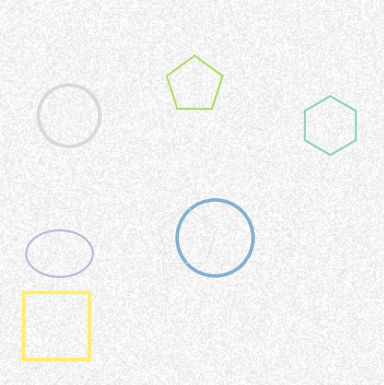[{"shape": "hexagon", "thickness": 1.5, "radius": 0.38, "center": [0.858, 0.674]}, {"shape": "oval", "thickness": 1.5, "radius": 0.43, "center": [0.155, 0.341]}, {"shape": "circle", "thickness": 2.5, "radius": 0.49, "center": [0.559, 0.382]}, {"shape": "pentagon", "thickness": 1.5, "radius": 0.38, "center": [0.506, 0.779]}, {"shape": "circle", "thickness": 2.5, "radius": 0.4, "center": [0.179, 0.699]}, {"shape": "pentagon", "thickness": 0.5, "radius": 0.4, "center": [0.487, 0.381]}, {"shape": "square", "thickness": 2.5, "radius": 0.43, "center": [0.146, 0.154]}]